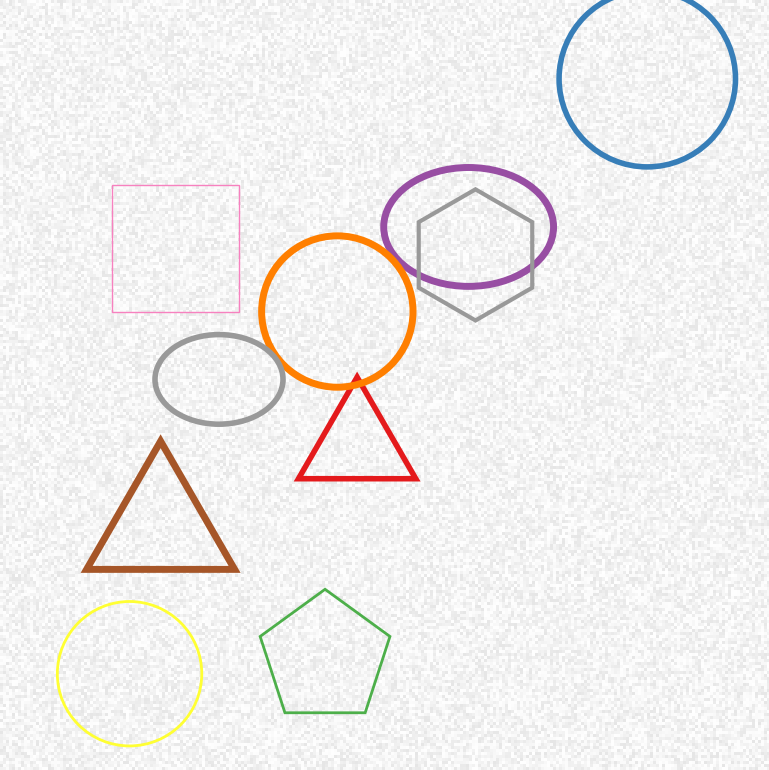[{"shape": "triangle", "thickness": 2, "radius": 0.44, "center": [0.464, 0.422]}, {"shape": "circle", "thickness": 2, "radius": 0.57, "center": [0.841, 0.898]}, {"shape": "pentagon", "thickness": 1, "radius": 0.44, "center": [0.422, 0.146]}, {"shape": "oval", "thickness": 2.5, "radius": 0.55, "center": [0.609, 0.705]}, {"shape": "circle", "thickness": 2.5, "radius": 0.49, "center": [0.438, 0.595]}, {"shape": "circle", "thickness": 1, "radius": 0.47, "center": [0.168, 0.125]}, {"shape": "triangle", "thickness": 2.5, "radius": 0.55, "center": [0.209, 0.316]}, {"shape": "square", "thickness": 0.5, "radius": 0.41, "center": [0.228, 0.677]}, {"shape": "hexagon", "thickness": 1.5, "radius": 0.43, "center": [0.618, 0.669]}, {"shape": "oval", "thickness": 2, "radius": 0.42, "center": [0.284, 0.507]}]